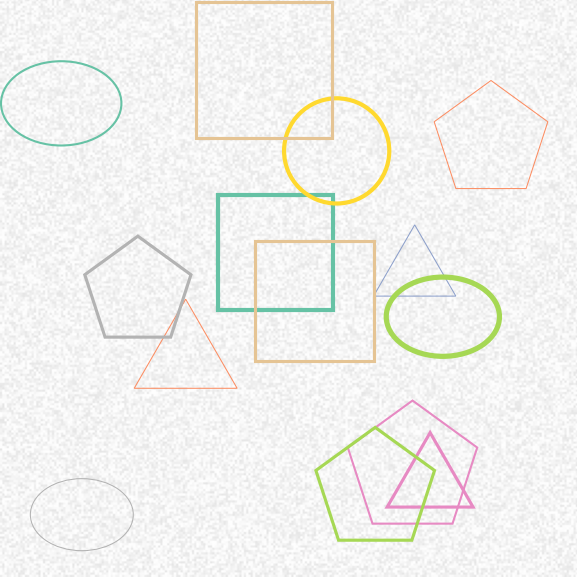[{"shape": "oval", "thickness": 1, "radius": 0.52, "center": [0.106, 0.82]}, {"shape": "square", "thickness": 2, "radius": 0.5, "center": [0.477, 0.562]}, {"shape": "triangle", "thickness": 0.5, "radius": 0.51, "center": [0.322, 0.378]}, {"shape": "pentagon", "thickness": 0.5, "radius": 0.52, "center": [0.85, 0.756]}, {"shape": "triangle", "thickness": 0.5, "radius": 0.41, "center": [0.718, 0.528]}, {"shape": "pentagon", "thickness": 1, "radius": 0.59, "center": [0.714, 0.188]}, {"shape": "triangle", "thickness": 1.5, "radius": 0.43, "center": [0.745, 0.164]}, {"shape": "pentagon", "thickness": 1.5, "radius": 0.54, "center": [0.65, 0.151]}, {"shape": "oval", "thickness": 2.5, "radius": 0.49, "center": [0.767, 0.451]}, {"shape": "circle", "thickness": 2, "radius": 0.46, "center": [0.583, 0.738]}, {"shape": "square", "thickness": 1.5, "radius": 0.52, "center": [0.545, 0.478]}, {"shape": "square", "thickness": 1.5, "radius": 0.59, "center": [0.457, 0.878]}, {"shape": "pentagon", "thickness": 1.5, "radius": 0.48, "center": [0.239, 0.494]}, {"shape": "oval", "thickness": 0.5, "radius": 0.45, "center": [0.142, 0.108]}]